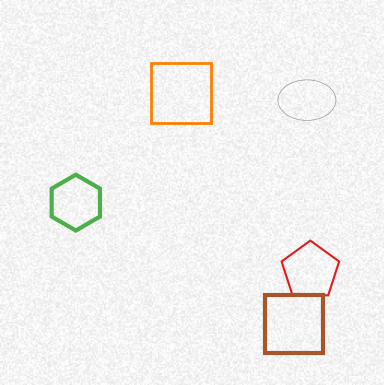[{"shape": "pentagon", "thickness": 1.5, "radius": 0.39, "center": [0.806, 0.296]}, {"shape": "hexagon", "thickness": 3, "radius": 0.36, "center": [0.197, 0.474]}, {"shape": "square", "thickness": 2, "radius": 0.4, "center": [0.47, 0.758]}, {"shape": "square", "thickness": 3, "radius": 0.37, "center": [0.764, 0.159]}, {"shape": "oval", "thickness": 0.5, "radius": 0.38, "center": [0.797, 0.74]}]